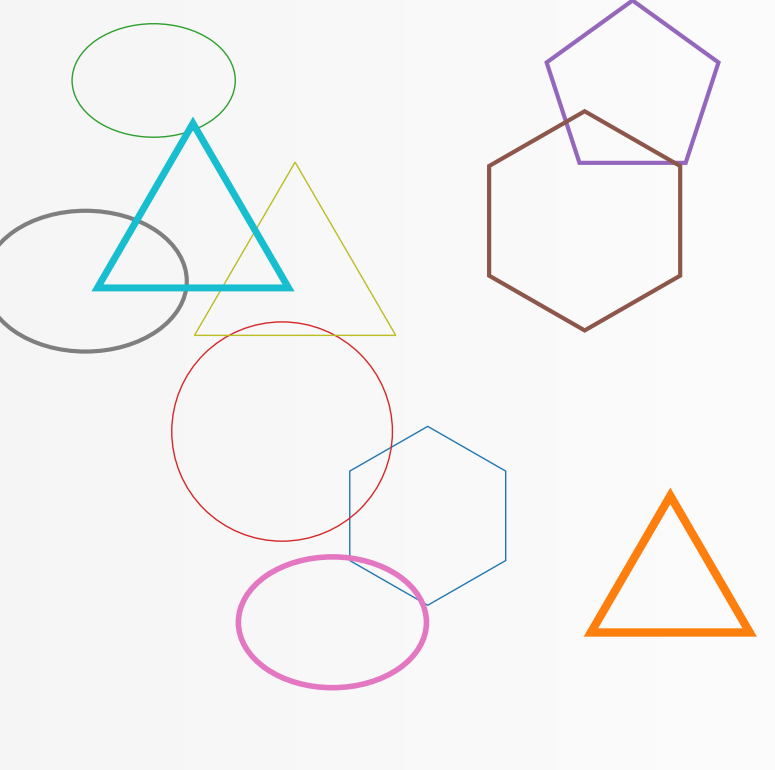[{"shape": "hexagon", "thickness": 0.5, "radius": 0.58, "center": [0.552, 0.33]}, {"shape": "triangle", "thickness": 3, "radius": 0.59, "center": [0.865, 0.238]}, {"shape": "oval", "thickness": 0.5, "radius": 0.53, "center": [0.198, 0.895]}, {"shape": "circle", "thickness": 0.5, "radius": 0.71, "center": [0.364, 0.44]}, {"shape": "pentagon", "thickness": 1.5, "radius": 0.58, "center": [0.816, 0.883]}, {"shape": "hexagon", "thickness": 1.5, "radius": 0.71, "center": [0.754, 0.713]}, {"shape": "oval", "thickness": 2, "radius": 0.61, "center": [0.429, 0.192]}, {"shape": "oval", "thickness": 1.5, "radius": 0.65, "center": [0.11, 0.635]}, {"shape": "triangle", "thickness": 0.5, "radius": 0.75, "center": [0.381, 0.639]}, {"shape": "triangle", "thickness": 2.5, "radius": 0.71, "center": [0.249, 0.697]}]